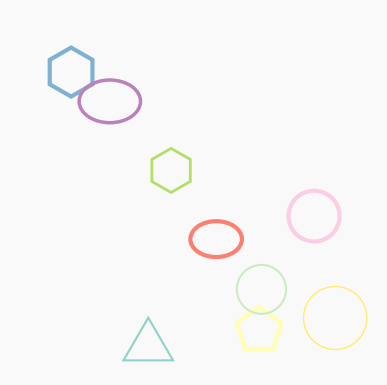[{"shape": "triangle", "thickness": 1.5, "radius": 0.37, "center": [0.383, 0.101]}, {"shape": "pentagon", "thickness": 3, "radius": 0.3, "center": [0.669, 0.142]}, {"shape": "oval", "thickness": 3, "radius": 0.33, "center": [0.558, 0.379]}, {"shape": "hexagon", "thickness": 3, "radius": 0.32, "center": [0.183, 0.813]}, {"shape": "hexagon", "thickness": 2, "radius": 0.29, "center": [0.442, 0.557]}, {"shape": "circle", "thickness": 3, "radius": 0.33, "center": [0.81, 0.439]}, {"shape": "oval", "thickness": 2.5, "radius": 0.4, "center": [0.283, 0.737]}, {"shape": "circle", "thickness": 1.5, "radius": 0.32, "center": [0.675, 0.248]}, {"shape": "circle", "thickness": 1, "radius": 0.41, "center": [0.865, 0.174]}]